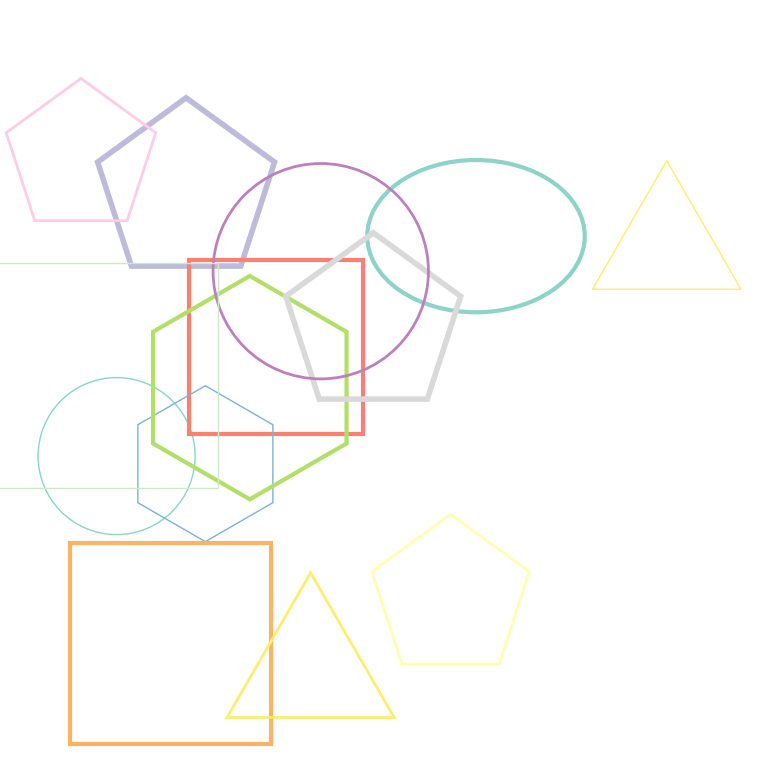[{"shape": "oval", "thickness": 1.5, "radius": 0.71, "center": [0.618, 0.693]}, {"shape": "circle", "thickness": 0.5, "radius": 0.51, "center": [0.151, 0.408]}, {"shape": "pentagon", "thickness": 1, "radius": 0.54, "center": [0.585, 0.224]}, {"shape": "pentagon", "thickness": 2, "radius": 0.6, "center": [0.242, 0.752]}, {"shape": "square", "thickness": 1.5, "radius": 0.57, "center": [0.358, 0.549]}, {"shape": "hexagon", "thickness": 0.5, "radius": 0.51, "center": [0.267, 0.398]}, {"shape": "square", "thickness": 1.5, "radius": 0.65, "center": [0.221, 0.165]}, {"shape": "hexagon", "thickness": 1.5, "radius": 0.73, "center": [0.324, 0.497]}, {"shape": "pentagon", "thickness": 1, "radius": 0.51, "center": [0.105, 0.796]}, {"shape": "pentagon", "thickness": 2, "radius": 0.6, "center": [0.485, 0.578]}, {"shape": "circle", "thickness": 1, "radius": 0.7, "center": [0.417, 0.648]}, {"shape": "square", "thickness": 0.5, "radius": 0.73, "center": [0.138, 0.512]}, {"shape": "triangle", "thickness": 1, "radius": 0.63, "center": [0.403, 0.131]}, {"shape": "triangle", "thickness": 0.5, "radius": 0.56, "center": [0.866, 0.68]}]